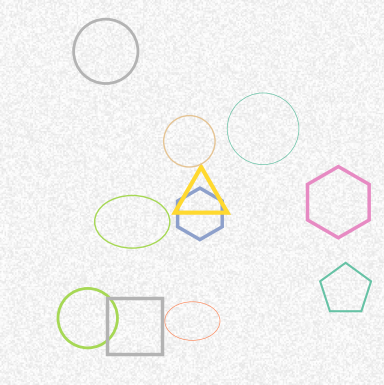[{"shape": "pentagon", "thickness": 1.5, "radius": 0.35, "center": [0.898, 0.248]}, {"shape": "circle", "thickness": 0.5, "radius": 0.47, "center": [0.683, 0.665]}, {"shape": "oval", "thickness": 0.5, "radius": 0.36, "center": [0.5, 0.166]}, {"shape": "hexagon", "thickness": 2.5, "radius": 0.33, "center": [0.519, 0.445]}, {"shape": "hexagon", "thickness": 2.5, "radius": 0.46, "center": [0.879, 0.475]}, {"shape": "circle", "thickness": 2, "radius": 0.39, "center": [0.228, 0.174]}, {"shape": "oval", "thickness": 1, "radius": 0.49, "center": [0.343, 0.424]}, {"shape": "triangle", "thickness": 3, "radius": 0.4, "center": [0.522, 0.487]}, {"shape": "circle", "thickness": 1, "radius": 0.33, "center": [0.492, 0.633]}, {"shape": "square", "thickness": 2.5, "radius": 0.36, "center": [0.349, 0.153]}, {"shape": "circle", "thickness": 2, "radius": 0.42, "center": [0.275, 0.867]}]